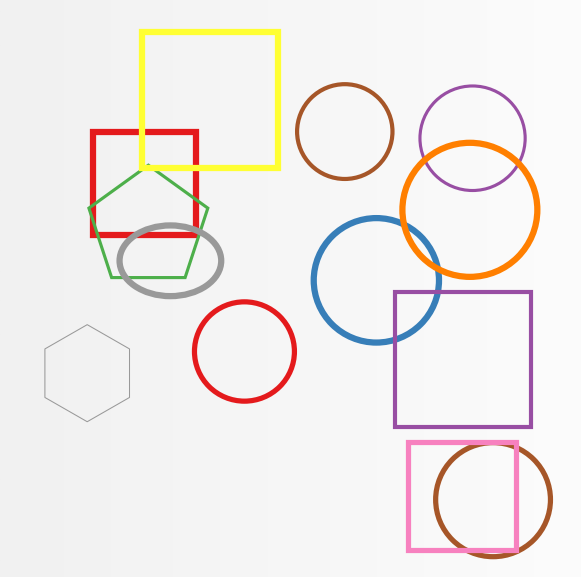[{"shape": "circle", "thickness": 2.5, "radius": 0.43, "center": [0.421, 0.39]}, {"shape": "square", "thickness": 3, "radius": 0.44, "center": [0.249, 0.681]}, {"shape": "circle", "thickness": 3, "radius": 0.54, "center": [0.648, 0.514]}, {"shape": "pentagon", "thickness": 1.5, "radius": 0.54, "center": [0.255, 0.605]}, {"shape": "circle", "thickness": 1.5, "radius": 0.45, "center": [0.813, 0.76]}, {"shape": "square", "thickness": 2, "radius": 0.59, "center": [0.797, 0.377]}, {"shape": "circle", "thickness": 3, "radius": 0.58, "center": [0.808, 0.636]}, {"shape": "square", "thickness": 3, "radius": 0.59, "center": [0.361, 0.826]}, {"shape": "circle", "thickness": 2, "radius": 0.41, "center": [0.593, 0.771]}, {"shape": "circle", "thickness": 2.5, "radius": 0.49, "center": [0.848, 0.134]}, {"shape": "square", "thickness": 2.5, "radius": 0.47, "center": [0.795, 0.141]}, {"shape": "oval", "thickness": 3, "radius": 0.44, "center": [0.293, 0.548]}, {"shape": "hexagon", "thickness": 0.5, "radius": 0.42, "center": [0.15, 0.353]}]